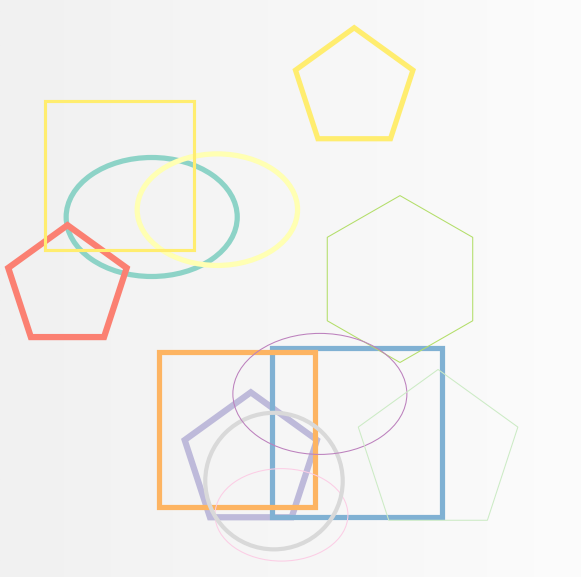[{"shape": "oval", "thickness": 2.5, "radius": 0.74, "center": [0.261, 0.623]}, {"shape": "oval", "thickness": 2.5, "radius": 0.69, "center": [0.374, 0.636]}, {"shape": "pentagon", "thickness": 3, "radius": 0.6, "center": [0.432, 0.2]}, {"shape": "pentagon", "thickness": 3, "radius": 0.54, "center": [0.116, 0.502]}, {"shape": "square", "thickness": 2.5, "radius": 0.73, "center": [0.615, 0.25]}, {"shape": "square", "thickness": 2.5, "radius": 0.67, "center": [0.408, 0.255]}, {"shape": "hexagon", "thickness": 0.5, "radius": 0.72, "center": [0.688, 0.516]}, {"shape": "oval", "thickness": 0.5, "radius": 0.57, "center": [0.484, 0.108]}, {"shape": "circle", "thickness": 2, "radius": 0.59, "center": [0.471, 0.166]}, {"shape": "oval", "thickness": 0.5, "radius": 0.75, "center": [0.55, 0.317]}, {"shape": "pentagon", "thickness": 0.5, "radius": 0.72, "center": [0.754, 0.215]}, {"shape": "pentagon", "thickness": 2.5, "radius": 0.53, "center": [0.609, 0.845]}, {"shape": "square", "thickness": 1.5, "radius": 0.64, "center": [0.206, 0.695]}]